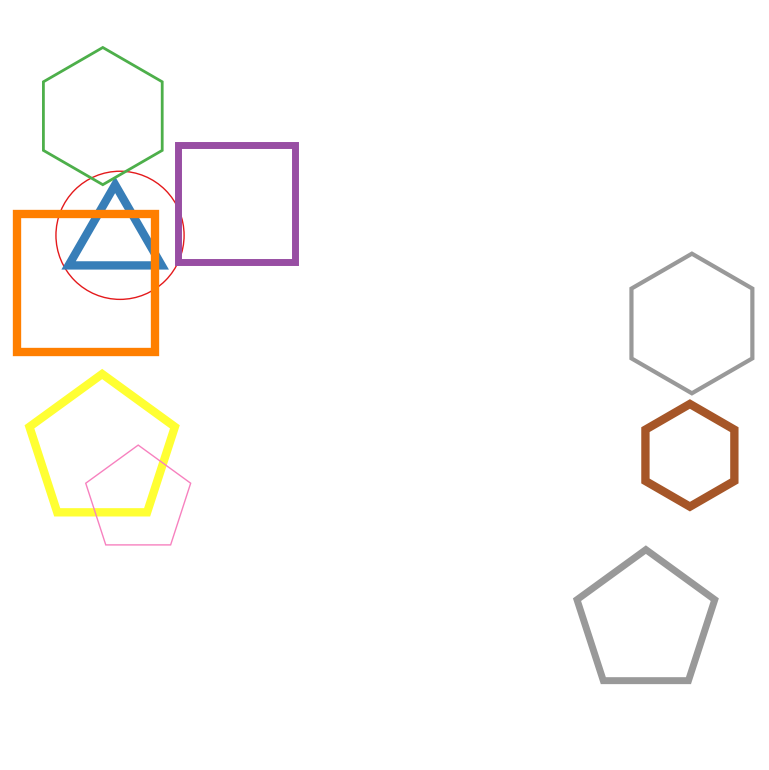[{"shape": "circle", "thickness": 0.5, "radius": 0.42, "center": [0.156, 0.694]}, {"shape": "triangle", "thickness": 3, "radius": 0.35, "center": [0.15, 0.69]}, {"shape": "hexagon", "thickness": 1, "radius": 0.45, "center": [0.134, 0.849]}, {"shape": "square", "thickness": 2.5, "radius": 0.38, "center": [0.307, 0.736]}, {"shape": "square", "thickness": 3, "radius": 0.45, "center": [0.112, 0.632]}, {"shape": "pentagon", "thickness": 3, "radius": 0.5, "center": [0.133, 0.415]}, {"shape": "hexagon", "thickness": 3, "radius": 0.33, "center": [0.896, 0.409]}, {"shape": "pentagon", "thickness": 0.5, "radius": 0.36, "center": [0.179, 0.35]}, {"shape": "pentagon", "thickness": 2.5, "radius": 0.47, "center": [0.839, 0.192]}, {"shape": "hexagon", "thickness": 1.5, "radius": 0.45, "center": [0.899, 0.58]}]